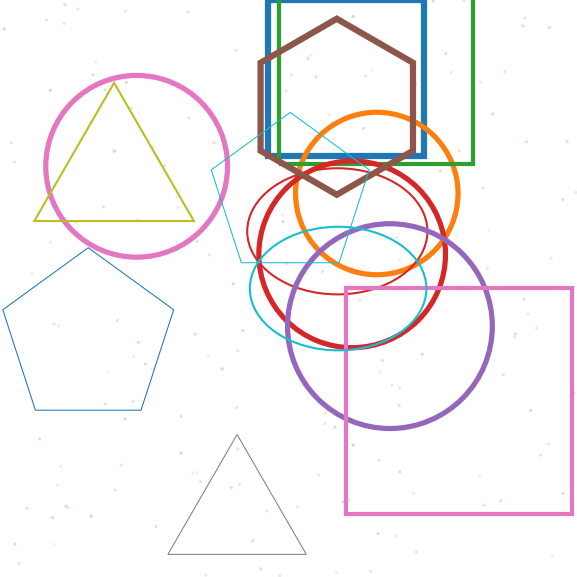[{"shape": "square", "thickness": 3, "radius": 0.68, "center": [0.599, 0.863]}, {"shape": "pentagon", "thickness": 0.5, "radius": 0.78, "center": [0.153, 0.415]}, {"shape": "circle", "thickness": 2.5, "radius": 0.7, "center": [0.652, 0.664]}, {"shape": "square", "thickness": 2, "radius": 0.84, "center": [0.651, 0.883]}, {"shape": "oval", "thickness": 1, "radius": 0.78, "center": [0.584, 0.599]}, {"shape": "circle", "thickness": 2.5, "radius": 0.81, "center": [0.61, 0.559]}, {"shape": "circle", "thickness": 2.5, "radius": 0.89, "center": [0.675, 0.434]}, {"shape": "hexagon", "thickness": 3, "radius": 0.76, "center": [0.583, 0.814]}, {"shape": "circle", "thickness": 2.5, "radius": 0.79, "center": [0.237, 0.711]}, {"shape": "square", "thickness": 2, "radius": 0.98, "center": [0.795, 0.305]}, {"shape": "triangle", "thickness": 0.5, "radius": 0.69, "center": [0.411, 0.108]}, {"shape": "triangle", "thickness": 1, "radius": 0.8, "center": [0.198, 0.696]}, {"shape": "pentagon", "thickness": 0.5, "radius": 0.72, "center": [0.503, 0.661]}, {"shape": "oval", "thickness": 1, "radius": 0.76, "center": [0.585, 0.499]}]